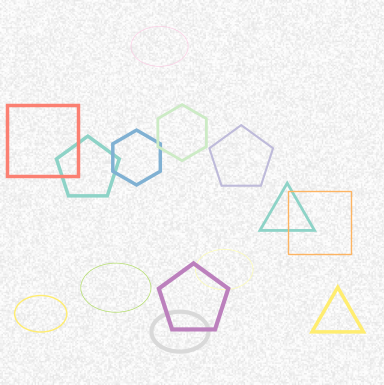[{"shape": "triangle", "thickness": 2, "radius": 0.41, "center": [0.746, 0.442]}, {"shape": "pentagon", "thickness": 2.5, "radius": 0.43, "center": [0.228, 0.561]}, {"shape": "oval", "thickness": 0.5, "radius": 0.37, "center": [0.582, 0.3]}, {"shape": "pentagon", "thickness": 1.5, "radius": 0.44, "center": [0.627, 0.588]}, {"shape": "square", "thickness": 2.5, "radius": 0.46, "center": [0.111, 0.636]}, {"shape": "hexagon", "thickness": 2.5, "radius": 0.36, "center": [0.355, 0.591]}, {"shape": "square", "thickness": 1, "radius": 0.41, "center": [0.83, 0.422]}, {"shape": "oval", "thickness": 0.5, "radius": 0.46, "center": [0.301, 0.253]}, {"shape": "oval", "thickness": 0.5, "radius": 0.37, "center": [0.414, 0.88]}, {"shape": "oval", "thickness": 3, "radius": 0.37, "center": [0.467, 0.139]}, {"shape": "pentagon", "thickness": 3, "radius": 0.47, "center": [0.503, 0.221]}, {"shape": "hexagon", "thickness": 2, "radius": 0.36, "center": [0.473, 0.656]}, {"shape": "triangle", "thickness": 2.5, "radius": 0.39, "center": [0.877, 0.177]}, {"shape": "oval", "thickness": 1, "radius": 0.34, "center": [0.106, 0.185]}]